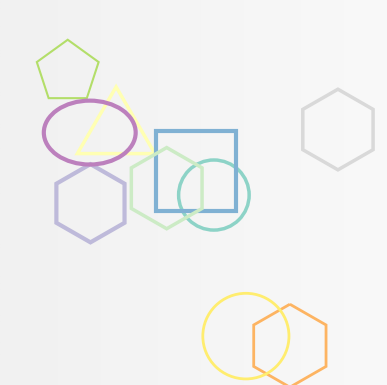[{"shape": "circle", "thickness": 2.5, "radius": 0.46, "center": [0.552, 0.493]}, {"shape": "triangle", "thickness": 2.5, "radius": 0.58, "center": [0.3, 0.659]}, {"shape": "hexagon", "thickness": 3, "radius": 0.51, "center": [0.233, 0.472]}, {"shape": "square", "thickness": 3, "radius": 0.52, "center": [0.506, 0.557]}, {"shape": "hexagon", "thickness": 2, "radius": 0.54, "center": [0.748, 0.102]}, {"shape": "pentagon", "thickness": 1.5, "radius": 0.42, "center": [0.175, 0.813]}, {"shape": "hexagon", "thickness": 2.5, "radius": 0.52, "center": [0.872, 0.664]}, {"shape": "oval", "thickness": 3, "radius": 0.59, "center": [0.232, 0.656]}, {"shape": "hexagon", "thickness": 2.5, "radius": 0.53, "center": [0.43, 0.511]}, {"shape": "circle", "thickness": 2, "radius": 0.56, "center": [0.635, 0.127]}]